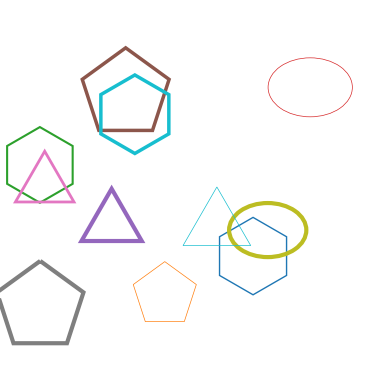[{"shape": "hexagon", "thickness": 1, "radius": 0.5, "center": [0.657, 0.335]}, {"shape": "pentagon", "thickness": 0.5, "radius": 0.43, "center": [0.428, 0.234]}, {"shape": "hexagon", "thickness": 1.5, "radius": 0.49, "center": [0.104, 0.572]}, {"shape": "oval", "thickness": 0.5, "radius": 0.55, "center": [0.806, 0.773]}, {"shape": "triangle", "thickness": 3, "radius": 0.45, "center": [0.29, 0.419]}, {"shape": "pentagon", "thickness": 2.5, "radius": 0.59, "center": [0.326, 0.757]}, {"shape": "triangle", "thickness": 2, "radius": 0.44, "center": [0.116, 0.519]}, {"shape": "pentagon", "thickness": 3, "radius": 0.59, "center": [0.104, 0.204]}, {"shape": "oval", "thickness": 3, "radius": 0.5, "center": [0.695, 0.402]}, {"shape": "triangle", "thickness": 0.5, "radius": 0.51, "center": [0.563, 0.413]}, {"shape": "hexagon", "thickness": 2.5, "radius": 0.51, "center": [0.35, 0.703]}]